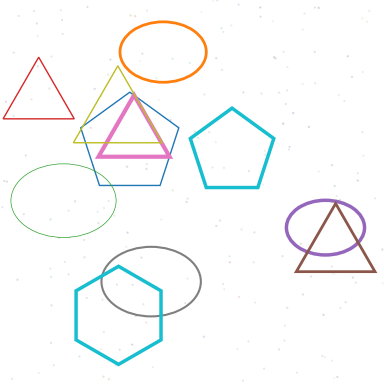[{"shape": "pentagon", "thickness": 1, "radius": 0.67, "center": [0.337, 0.627]}, {"shape": "oval", "thickness": 2, "radius": 0.56, "center": [0.424, 0.865]}, {"shape": "oval", "thickness": 0.5, "radius": 0.68, "center": [0.165, 0.479]}, {"shape": "triangle", "thickness": 1, "radius": 0.53, "center": [0.1, 0.745]}, {"shape": "oval", "thickness": 2.5, "radius": 0.51, "center": [0.845, 0.409]}, {"shape": "triangle", "thickness": 2, "radius": 0.59, "center": [0.872, 0.353]}, {"shape": "triangle", "thickness": 3, "radius": 0.53, "center": [0.348, 0.646]}, {"shape": "oval", "thickness": 1.5, "radius": 0.65, "center": [0.393, 0.269]}, {"shape": "triangle", "thickness": 1, "radius": 0.67, "center": [0.306, 0.696]}, {"shape": "hexagon", "thickness": 2.5, "radius": 0.64, "center": [0.308, 0.181]}, {"shape": "pentagon", "thickness": 2.5, "radius": 0.57, "center": [0.603, 0.605]}]